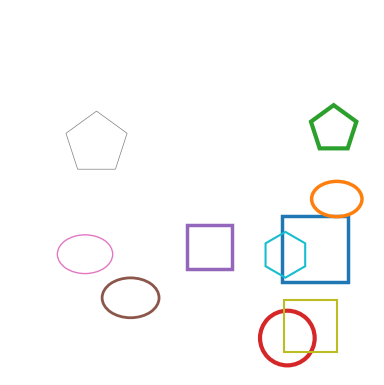[{"shape": "square", "thickness": 2.5, "radius": 0.43, "center": [0.818, 0.354]}, {"shape": "oval", "thickness": 2.5, "radius": 0.33, "center": [0.875, 0.483]}, {"shape": "pentagon", "thickness": 3, "radius": 0.31, "center": [0.867, 0.665]}, {"shape": "circle", "thickness": 3, "radius": 0.35, "center": [0.746, 0.122]}, {"shape": "square", "thickness": 2.5, "radius": 0.29, "center": [0.544, 0.359]}, {"shape": "oval", "thickness": 2, "radius": 0.37, "center": [0.339, 0.226]}, {"shape": "oval", "thickness": 1, "radius": 0.36, "center": [0.221, 0.34]}, {"shape": "pentagon", "thickness": 0.5, "radius": 0.42, "center": [0.251, 0.628]}, {"shape": "square", "thickness": 1.5, "radius": 0.34, "center": [0.806, 0.154]}, {"shape": "hexagon", "thickness": 1.5, "radius": 0.3, "center": [0.741, 0.338]}]